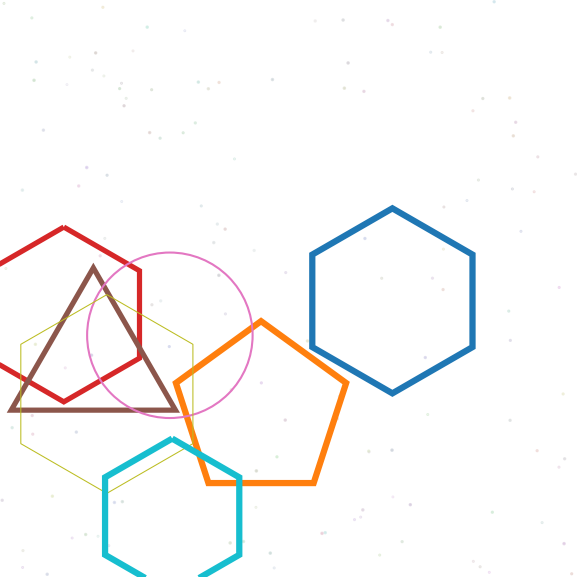[{"shape": "hexagon", "thickness": 3, "radius": 0.8, "center": [0.679, 0.478]}, {"shape": "pentagon", "thickness": 3, "radius": 0.77, "center": [0.452, 0.288]}, {"shape": "hexagon", "thickness": 2.5, "radius": 0.76, "center": [0.111, 0.455]}, {"shape": "triangle", "thickness": 2.5, "radius": 0.82, "center": [0.162, 0.371]}, {"shape": "circle", "thickness": 1, "radius": 0.72, "center": [0.294, 0.419]}, {"shape": "hexagon", "thickness": 0.5, "radius": 0.86, "center": [0.185, 0.317]}, {"shape": "hexagon", "thickness": 3, "radius": 0.67, "center": [0.298, 0.105]}]